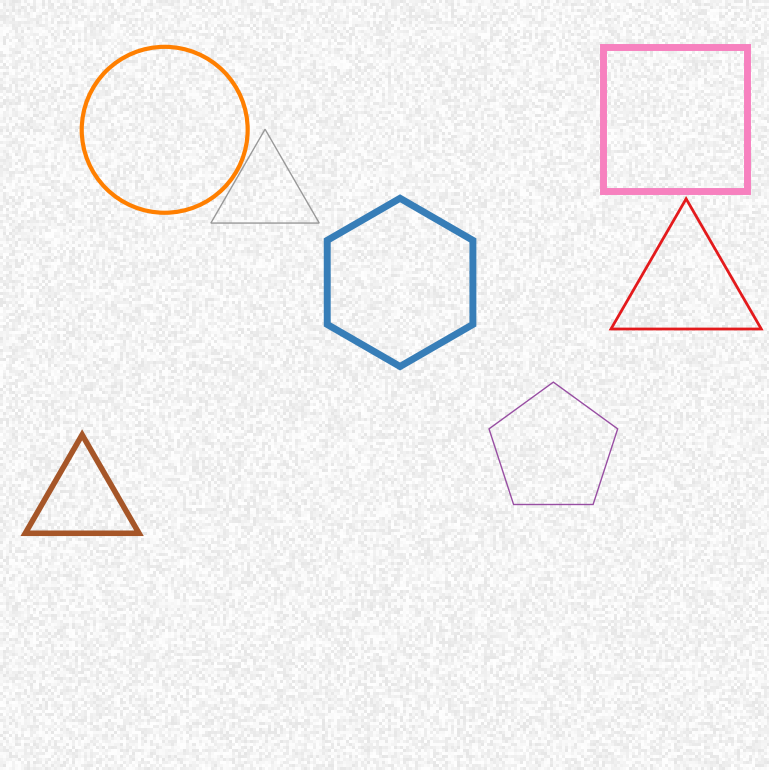[{"shape": "triangle", "thickness": 1, "radius": 0.56, "center": [0.891, 0.629]}, {"shape": "hexagon", "thickness": 2.5, "radius": 0.55, "center": [0.52, 0.633]}, {"shape": "pentagon", "thickness": 0.5, "radius": 0.44, "center": [0.719, 0.416]}, {"shape": "circle", "thickness": 1.5, "radius": 0.54, "center": [0.214, 0.831]}, {"shape": "triangle", "thickness": 2, "radius": 0.43, "center": [0.107, 0.35]}, {"shape": "square", "thickness": 2.5, "radius": 0.47, "center": [0.877, 0.845]}, {"shape": "triangle", "thickness": 0.5, "radius": 0.41, "center": [0.344, 0.751]}]